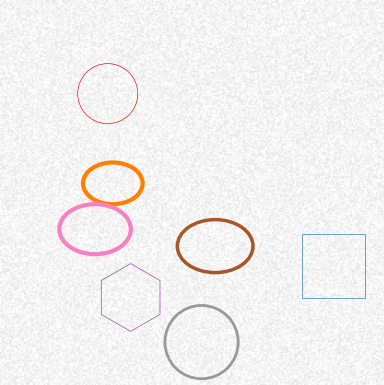[{"shape": "circle", "thickness": 0.5, "radius": 0.39, "center": [0.28, 0.757]}, {"shape": "square", "thickness": 0.5, "radius": 0.41, "center": [0.866, 0.309]}, {"shape": "hexagon", "thickness": 0.5, "radius": 0.44, "center": [0.339, 0.227]}, {"shape": "oval", "thickness": 3, "radius": 0.39, "center": [0.293, 0.524]}, {"shape": "oval", "thickness": 2.5, "radius": 0.49, "center": [0.559, 0.361]}, {"shape": "oval", "thickness": 3, "radius": 0.46, "center": [0.247, 0.405]}, {"shape": "circle", "thickness": 2, "radius": 0.48, "center": [0.524, 0.111]}]